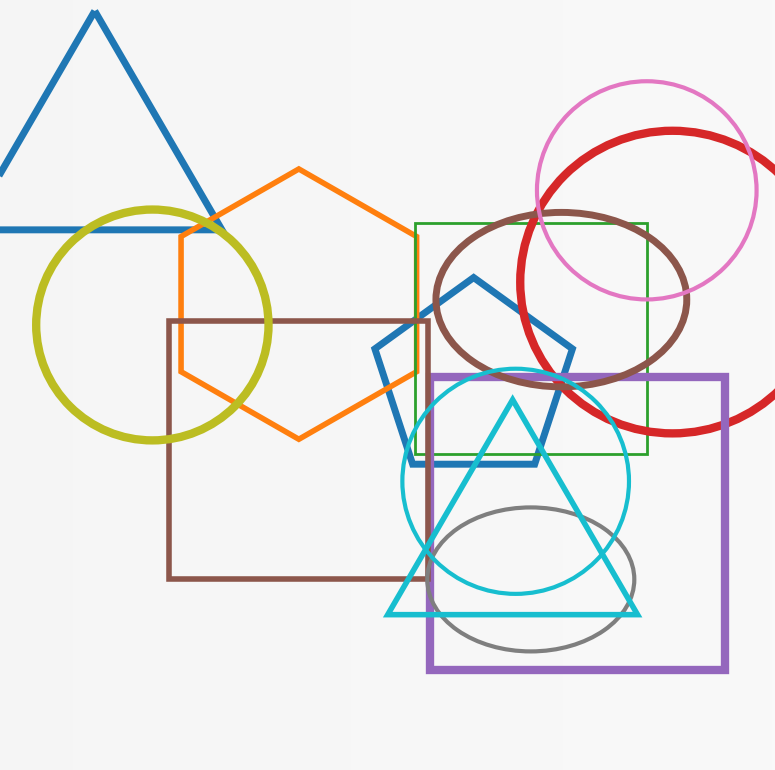[{"shape": "triangle", "thickness": 2.5, "radius": 0.95, "center": [0.122, 0.796]}, {"shape": "pentagon", "thickness": 2.5, "radius": 0.67, "center": [0.611, 0.506]}, {"shape": "hexagon", "thickness": 2, "radius": 0.88, "center": [0.386, 0.605]}, {"shape": "square", "thickness": 1, "radius": 0.75, "center": [0.685, 0.56]}, {"shape": "circle", "thickness": 3, "radius": 0.98, "center": [0.868, 0.634]}, {"shape": "square", "thickness": 3, "radius": 0.95, "center": [0.745, 0.32]}, {"shape": "oval", "thickness": 2.5, "radius": 0.81, "center": [0.724, 0.611]}, {"shape": "square", "thickness": 2, "radius": 0.84, "center": [0.386, 0.416]}, {"shape": "circle", "thickness": 1.5, "radius": 0.71, "center": [0.835, 0.753]}, {"shape": "oval", "thickness": 1.5, "radius": 0.67, "center": [0.685, 0.248]}, {"shape": "circle", "thickness": 3, "radius": 0.75, "center": [0.197, 0.578]}, {"shape": "triangle", "thickness": 2, "radius": 0.93, "center": [0.661, 0.295]}, {"shape": "circle", "thickness": 1.5, "radius": 0.73, "center": [0.665, 0.375]}]